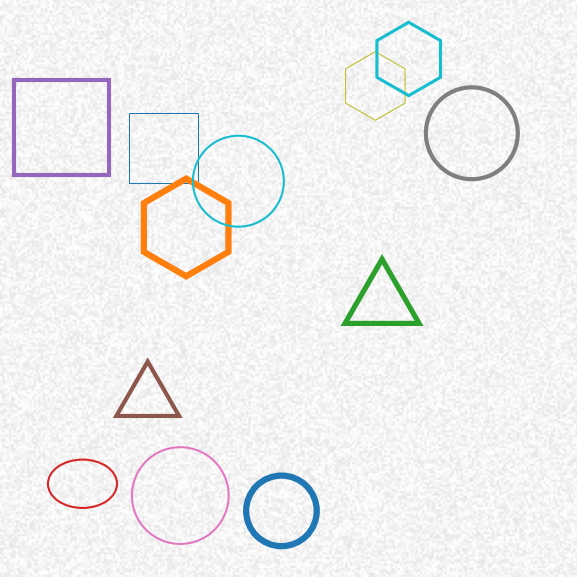[{"shape": "circle", "thickness": 3, "radius": 0.31, "center": [0.487, 0.115]}, {"shape": "square", "thickness": 0.5, "radius": 0.3, "center": [0.283, 0.743]}, {"shape": "hexagon", "thickness": 3, "radius": 0.42, "center": [0.322, 0.605]}, {"shape": "triangle", "thickness": 2.5, "radius": 0.37, "center": [0.662, 0.476]}, {"shape": "oval", "thickness": 1, "radius": 0.3, "center": [0.143, 0.161]}, {"shape": "square", "thickness": 2, "radius": 0.41, "center": [0.106, 0.779]}, {"shape": "triangle", "thickness": 2, "radius": 0.31, "center": [0.256, 0.31]}, {"shape": "circle", "thickness": 1, "radius": 0.42, "center": [0.312, 0.141]}, {"shape": "circle", "thickness": 2, "radius": 0.4, "center": [0.817, 0.768]}, {"shape": "hexagon", "thickness": 0.5, "radius": 0.3, "center": [0.65, 0.85]}, {"shape": "circle", "thickness": 1, "radius": 0.39, "center": [0.413, 0.685]}, {"shape": "hexagon", "thickness": 1.5, "radius": 0.32, "center": [0.708, 0.897]}]